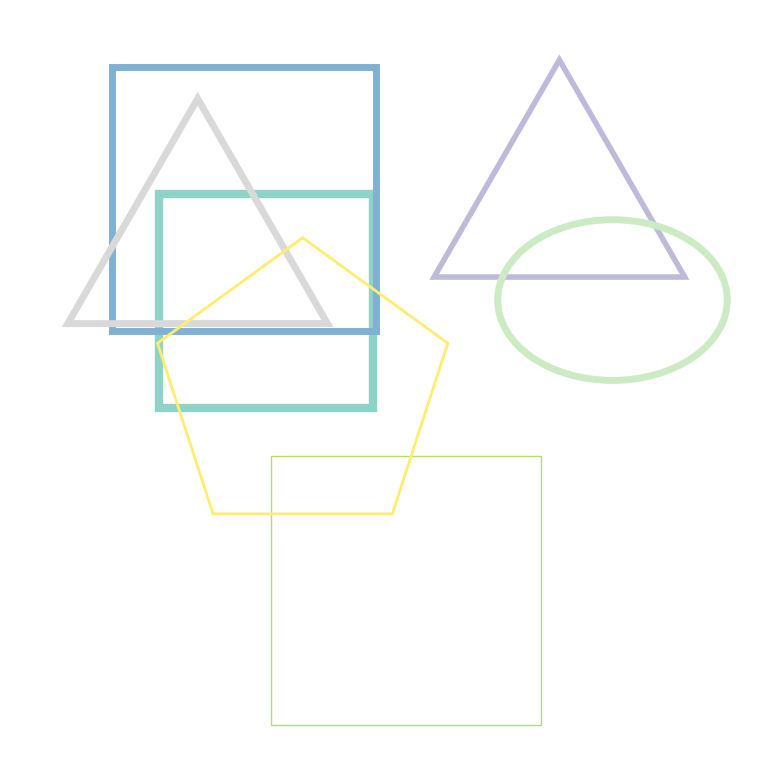[{"shape": "square", "thickness": 3, "radius": 0.7, "center": [0.345, 0.609]}, {"shape": "triangle", "thickness": 2, "radius": 0.94, "center": [0.726, 0.734]}, {"shape": "square", "thickness": 2.5, "radius": 0.86, "center": [0.317, 0.741]}, {"shape": "square", "thickness": 0.5, "radius": 0.87, "center": [0.527, 0.233]}, {"shape": "triangle", "thickness": 2.5, "radius": 0.97, "center": [0.257, 0.677]}, {"shape": "oval", "thickness": 2.5, "radius": 0.75, "center": [0.795, 0.61]}, {"shape": "pentagon", "thickness": 1, "radius": 0.99, "center": [0.393, 0.493]}]